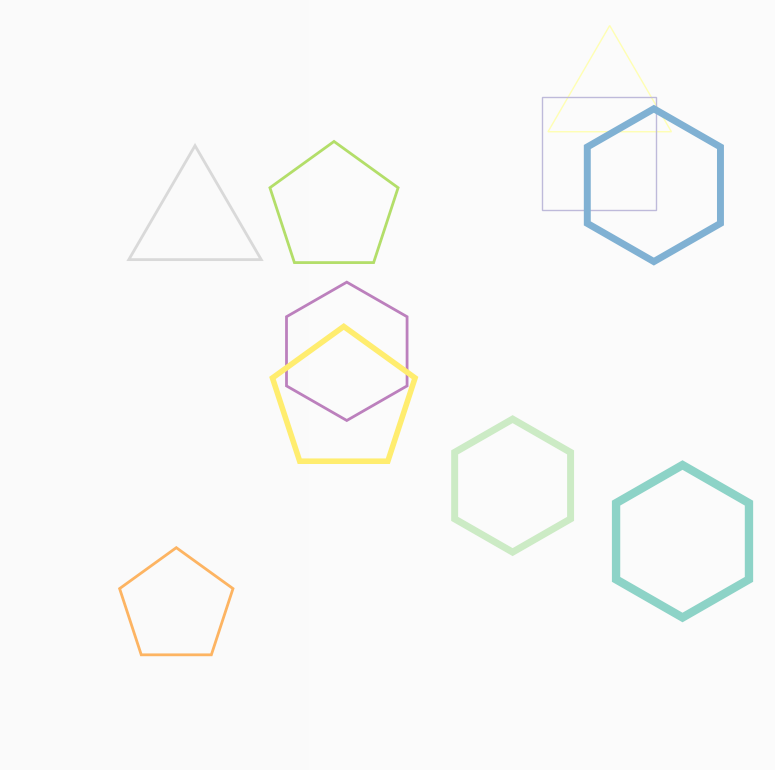[{"shape": "hexagon", "thickness": 3, "radius": 0.5, "center": [0.881, 0.297]}, {"shape": "triangle", "thickness": 0.5, "radius": 0.46, "center": [0.787, 0.875]}, {"shape": "square", "thickness": 0.5, "radius": 0.37, "center": [0.773, 0.8]}, {"shape": "hexagon", "thickness": 2.5, "radius": 0.5, "center": [0.844, 0.76]}, {"shape": "pentagon", "thickness": 1, "radius": 0.38, "center": [0.227, 0.212]}, {"shape": "pentagon", "thickness": 1, "radius": 0.43, "center": [0.431, 0.729]}, {"shape": "triangle", "thickness": 1, "radius": 0.49, "center": [0.252, 0.712]}, {"shape": "hexagon", "thickness": 1, "radius": 0.45, "center": [0.447, 0.544]}, {"shape": "hexagon", "thickness": 2.5, "radius": 0.43, "center": [0.661, 0.369]}, {"shape": "pentagon", "thickness": 2, "radius": 0.48, "center": [0.444, 0.479]}]